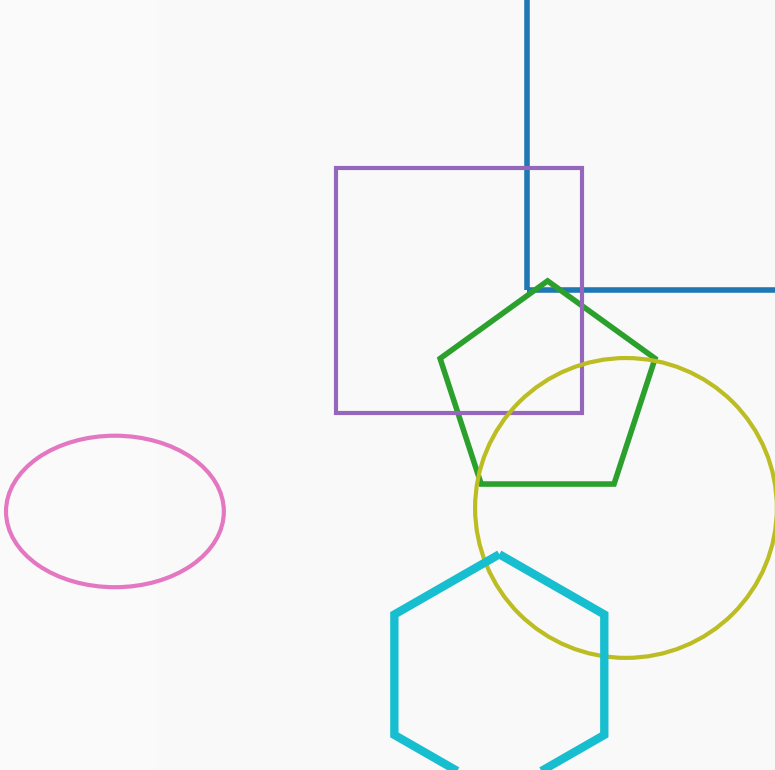[{"shape": "square", "thickness": 2, "radius": 0.97, "center": [0.875, 0.818]}, {"shape": "pentagon", "thickness": 2, "radius": 0.73, "center": [0.707, 0.489]}, {"shape": "square", "thickness": 1.5, "radius": 0.8, "center": [0.592, 0.623]}, {"shape": "oval", "thickness": 1.5, "radius": 0.7, "center": [0.148, 0.336]}, {"shape": "circle", "thickness": 1.5, "radius": 0.97, "center": [0.808, 0.34]}, {"shape": "hexagon", "thickness": 3, "radius": 0.78, "center": [0.644, 0.124]}]